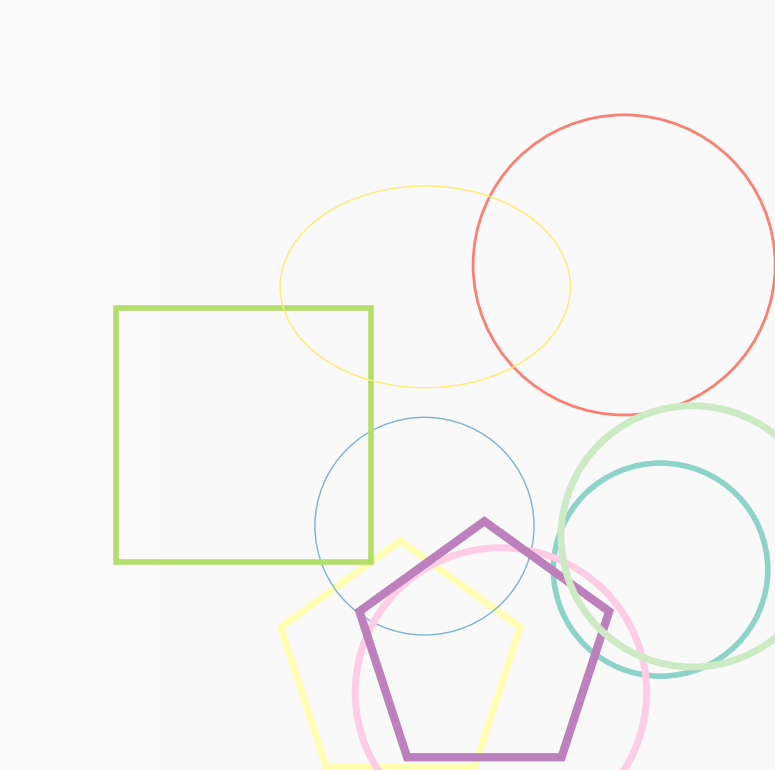[{"shape": "circle", "thickness": 2, "radius": 0.69, "center": [0.852, 0.26]}, {"shape": "pentagon", "thickness": 2.5, "radius": 0.81, "center": [0.517, 0.135]}, {"shape": "circle", "thickness": 1, "radius": 0.97, "center": [0.805, 0.656]}, {"shape": "circle", "thickness": 0.5, "radius": 0.71, "center": [0.548, 0.317]}, {"shape": "square", "thickness": 2, "radius": 0.82, "center": [0.314, 0.434]}, {"shape": "circle", "thickness": 2.5, "radius": 0.94, "center": [0.646, 0.101]}, {"shape": "pentagon", "thickness": 3, "radius": 0.85, "center": [0.625, 0.154]}, {"shape": "circle", "thickness": 2.5, "radius": 0.85, "center": [0.894, 0.303]}, {"shape": "oval", "thickness": 0.5, "radius": 0.94, "center": [0.549, 0.627]}]